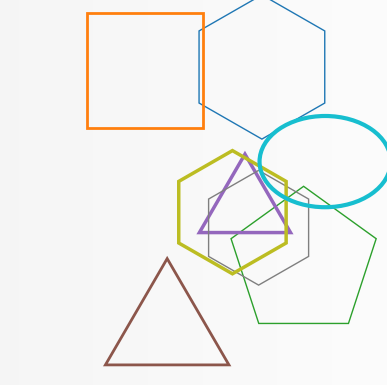[{"shape": "hexagon", "thickness": 1, "radius": 0.94, "center": [0.676, 0.826]}, {"shape": "square", "thickness": 2, "radius": 0.75, "center": [0.373, 0.817]}, {"shape": "pentagon", "thickness": 1, "radius": 0.98, "center": [0.784, 0.319]}, {"shape": "triangle", "thickness": 2.5, "radius": 0.68, "center": [0.632, 0.464]}, {"shape": "triangle", "thickness": 2, "radius": 0.92, "center": [0.431, 0.144]}, {"shape": "hexagon", "thickness": 1, "radius": 0.75, "center": [0.667, 0.408]}, {"shape": "hexagon", "thickness": 2.5, "radius": 0.8, "center": [0.6, 0.449]}, {"shape": "oval", "thickness": 3, "radius": 0.85, "center": [0.839, 0.58]}]